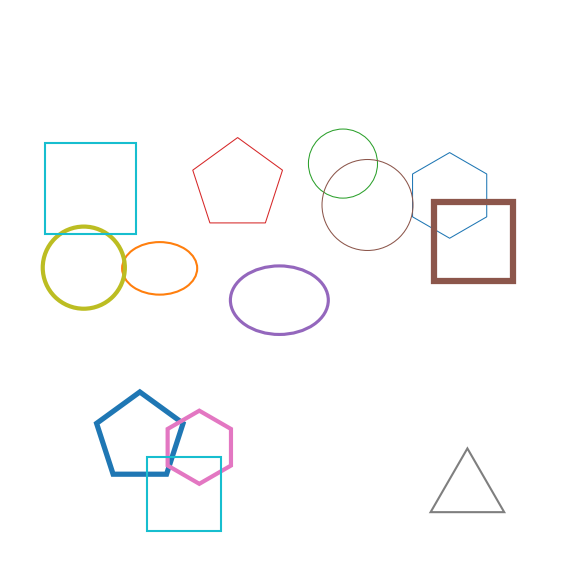[{"shape": "hexagon", "thickness": 0.5, "radius": 0.37, "center": [0.779, 0.661]}, {"shape": "pentagon", "thickness": 2.5, "radius": 0.39, "center": [0.242, 0.242]}, {"shape": "oval", "thickness": 1, "radius": 0.32, "center": [0.276, 0.534]}, {"shape": "circle", "thickness": 0.5, "radius": 0.3, "center": [0.594, 0.716]}, {"shape": "pentagon", "thickness": 0.5, "radius": 0.41, "center": [0.411, 0.679]}, {"shape": "oval", "thickness": 1.5, "radius": 0.42, "center": [0.484, 0.479]}, {"shape": "circle", "thickness": 0.5, "radius": 0.39, "center": [0.636, 0.644]}, {"shape": "square", "thickness": 3, "radius": 0.34, "center": [0.82, 0.58]}, {"shape": "hexagon", "thickness": 2, "radius": 0.32, "center": [0.345, 0.225]}, {"shape": "triangle", "thickness": 1, "radius": 0.37, "center": [0.809, 0.149]}, {"shape": "circle", "thickness": 2, "radius": 0.36, "center": [0.145, 0.536]}, {"shape": "square", "thickness": 1, "radius": 0.32, "center": [0.319, 0.144]}, {"shape": "square", "thickness": 1, "radius": 0.39, "center": [0.156, 0.672]}]